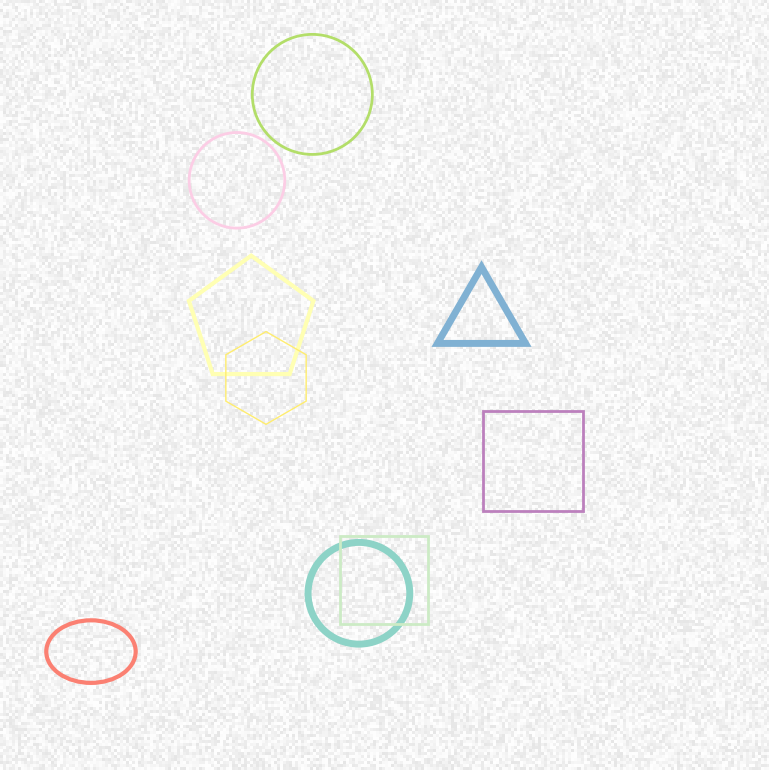[{"shape": "circle", "thickness": 2.5, "radius": 0.33, "center": [0.466, 0.23]}, {"shape": "pentagon", "thickness": 1.5, "radius": 0.43, "center": [0.326, 0.583]}, {"shape": "oval", "thickness": 1.5, "radius": 0.29, "center": [0.118, 0.154]}, {"shape": "triangle", "thickness": 2.5, "radius": 0.33, "center": [0.625, 0.587]}, {"shape": "circle", "thickness": 1, "radius": 0.39, "center": [0.406, 0.877]}, {"shape": "circle", "thickness": 1, "radius": 0.31, "center": [0.308, 0.766]}, {"shape": "square", "thickness": 1, "radius": 0.32, "center": [0.692, 0.401]}, {"shape": "square", "thickness": 1, "radius": 0.29, "center": [0.498, 0.247]}, {"shape": "hexagon", "thickness": 0.5, "radius": 0.3, "center": [0.345, 0.509]}]